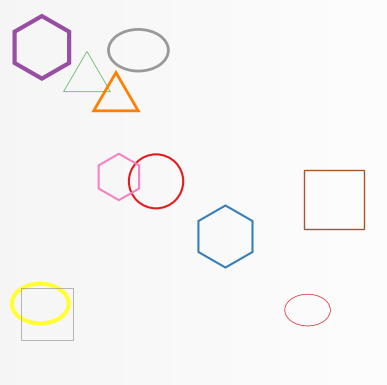[{"shape": "circle", "thickness": 1.5, "radius": 0.35, "center": [0.403, 0.529]}, {"shape": "oval", "thickness": 0.5, "radius": 0.29, "center": [0.794, 0.195]}, {"shape": "hexagon", "thickness": 1.5, "radius": 0.4, "center": [0.582, 0.386]}, {"shape": "triangle", "thickness": 0.5, "radius": 0.35, "center": [0.224, 0.797]}, {"shape": "hexagon", "thickness": 3, "radius": 0.41, "center": [0.108, 0.877]}, {"shape": "triangle", "thickness": 2, "radius": 0.33, "center": [0.299, 0.745]}, {"shape": "oval", "thickness": 3, "radius": 0.37, "center": [0.104, 0.211]}, {"shape": "square", "thickness": 1, "radius": 0.38, "center": [0.862, 0.481]}, {"shape": "hexagon", "thickness": 1.5, "radius": 0.3, "center": [0.307, 0.54]}, {"shape": "oval", "thickness": 2, "radius": 0.39, "center": [0.357, 0.87]}, {"shape": "square", "thickness": 0.5, "radius": 0.33, "center": [0.122, 0.185]}]